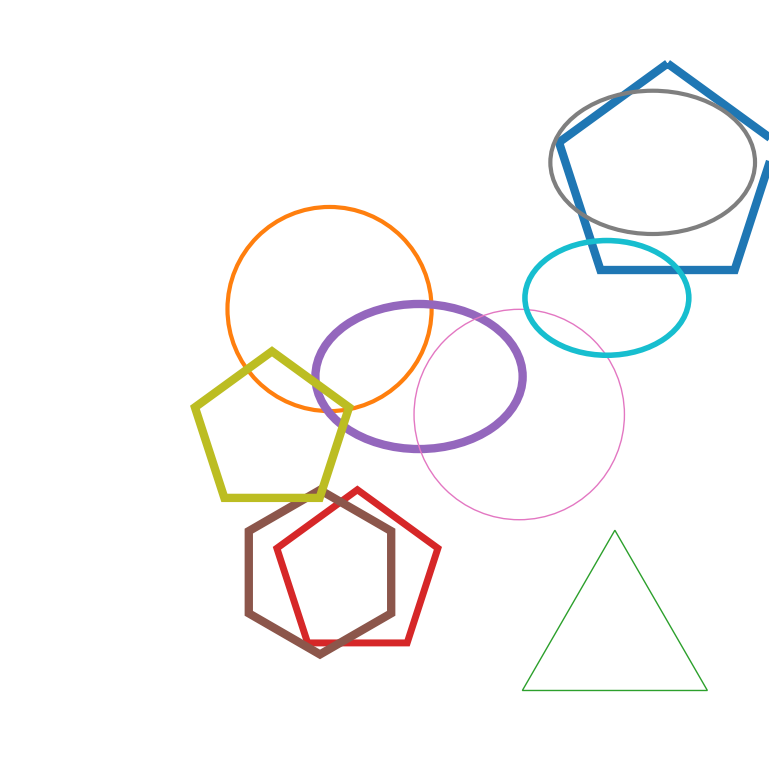[{"shape": "pentagon", "thickness": 3, "radius": 0.74, "center": [0.867, 0.769]}, {"shape": "circle", "thickness": 1.5, "radius": 0.66, "center": [0.428, 0.599]}, {"shape": "triangle", "thickness": 0.5, "radius": 0.69, "center": [0.799, 0.173]}, {"shape": "pentagon", "thickness": 2.5, "radius": 0.55, "center": [0.464, 0.254]}, {"shape": "oval", "thickness": 3, "radius": 0.67, "center": [0.544, 0.511]}, {"shape": "hexagon", "thickness": 3, "radius": 0.53, "center": [0.416, 0.257]}, {"shape": "circle", "thickness": 0.5, "radius": 0.68, "center": [0.674, 0.462]}, {"shape": "oval", "thickness": 1.5, "radius": 0.66, "center": [0.848, 0.789]}, {"shape": "pentagon", "thickness": 3, "radius": 0.53, "center": [0.353, 0.439]}, {"shape": "oval", "thickness": 2, "radius": 0.53, "center": [0.788, 0.613]}]